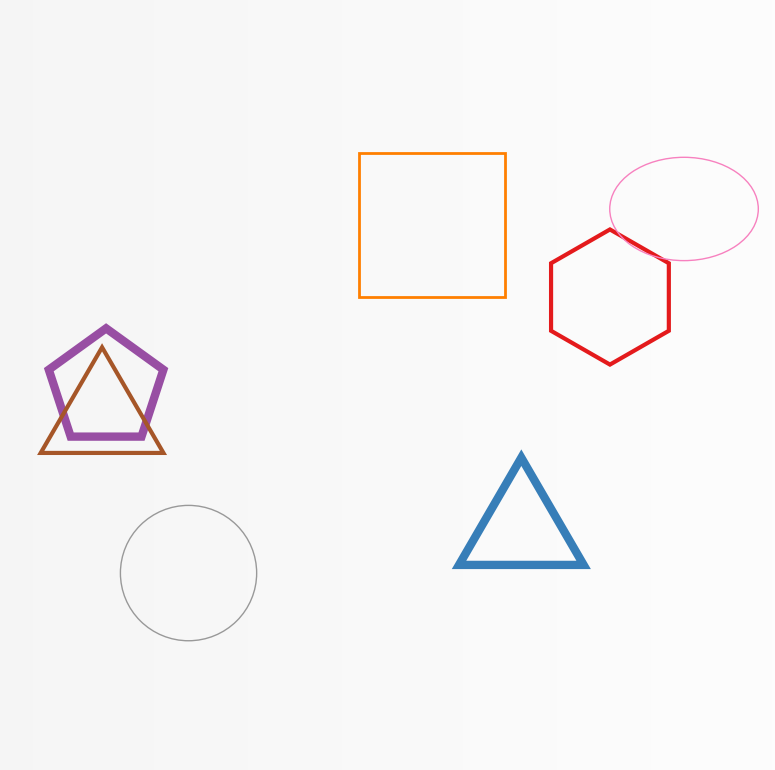[{"shape": "hexagon", "thickness": 1.5, "radius": 0.44, "center": [0.787, 0.614]}, {"shape": "triangle", "thickness": 3, "radius": 0.46, "center": [0.673, 0.313]}, {"shape": "pentagon", "thickness": 3, "radius": 0.39, "center": [0.137, 0.496]}, {"shape": "square", "thickness": 1, "radius": 0.47, "center": [0.558, 0.707]}, {"shape": "triangle", "thickness": 1.5, "radius": 0.46, "center": [0.132, 0.457]}, {"shape": "oval", "thickness": 0.5, "radius": 0.48, "center": [0.883, 0.729]}, {"shape": "circle", "thickness": 0.5, "radius": 0.44, "center": [0.243, 0.256]}]